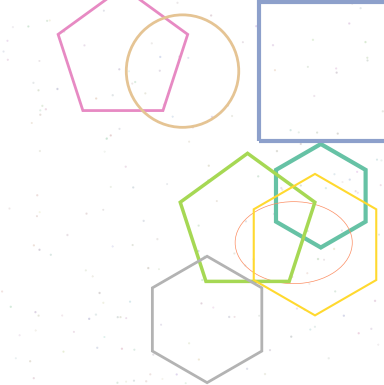[{"shape": "hexagon", "thickness": 3, "radius": 0.67, "center": [0.833, 0.492]}, {"shape": "oval", "thickness": 0.5, "radius": 0.76, "center": [0.763, 0.37]}, {"shape": "square", "thickness": 3, "radius": 0.9, "center": [0.854, 0.814]}, {"shape": "pentagon", "thickness": 2, "radius": 0.88, "center": [0.319, 0.856]}, {"shape": "pentagon", "thickness": 2.5, "radius": 0.92, "center": [0.643, 0.418]}, {"shape": "hexagon", "thickness": 1.5, "radius": 0.92, "center": [0.818, 0.365]}, {"shape": "circle", "thickness": 2, "radius": 0.73, "center": [0.474, 0.815]}, {"shape": "hexagon", "thickness": 2, "radius": 0.82, "center": [0.538, 0.17]}]